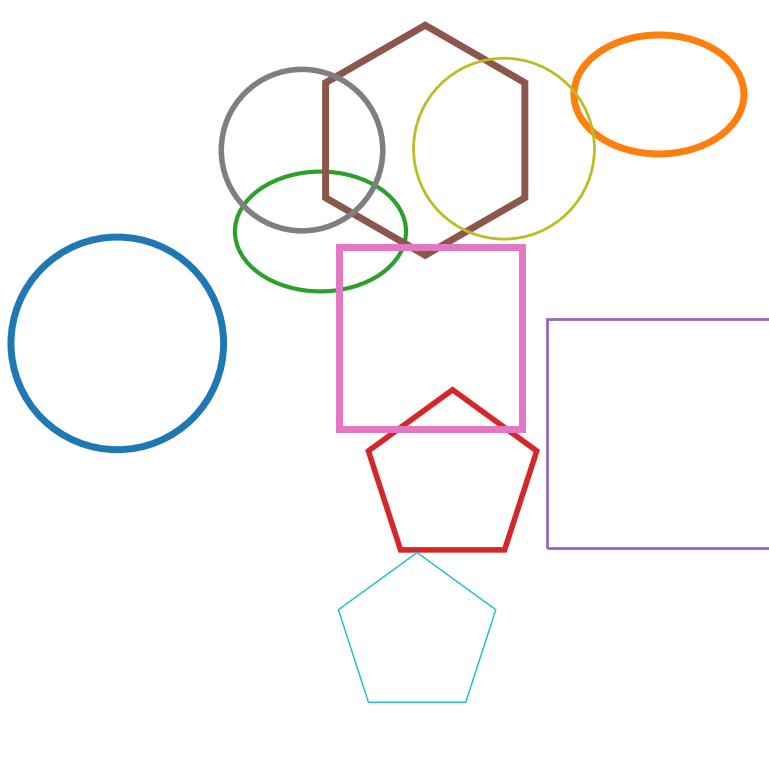[{"shape": "circle", "thickness": 2.5, "radius": 0.69, "center": [0.152, 0.554]}, {"shape": "oval", "thickness": 2.5, "radius": 0.55, "center": [0.856, 0.877]}, {"shape": "oval", "thickness": 1.5, "radius": 0.56, "center": [0.416, 0.699]}, {"shape": "pentagon", "thickness": 2, "radius": 0.57, "center": [0.588, 0.379]}, {"shape": "square", "thickness": 1, "radius": 0.74, "center": [0.858, 0.437]}, {"shape": "hexagon", "thickness": 2.5, "radius": 0.75, "center": [0.552, 0.818]}, {"shape": "square", "thickness": 2.5, "radius": 0.59, "center": [0.559, 0.561]}, {"shape": "circle", "thickness": 2, "radius": 0.52, "center": [0.392, 0.805]}, {"shape": "circle", "thickness": 1, "radius": 0.59, "center": [0.655, 0.807]}, {"shape": "pentagon", "thickness": 0.5, "radius": 0.54, "center": [0.542, 0.175]}]